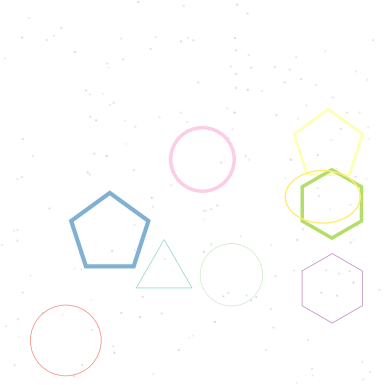[{"shape": "triangle", "thickness": 0.5, "radius": 0.42, "center": [0.426, 0.294]}, {"shape": "pentagon", "thickness": 2, "radius": 0.47, "center": [0.853, 0.623]}, {"shape": "circle", "thickness": 0.5, "radius": 0.46, "center": [0.171, 0.116]}, {"shape": "pentagon", "thickness": 3, "radius": 0.53, "center": [0.285, 0.394]}, {"shape": "hexagon", "thickness": 2.5, "radius": 0.44, "center": [0.862, 0.47]}, {"shape": "circle", "thickness": 2.5, "radius": 0.41, "center": [0.526, 0.586]}, {"shape": "hexagon", "thickness": 0.5, "radius": 0.45, "center": [0.863, 0.251]}, {"shape": "circle", "thickness": 0.5, "radius": 0.41, "center": [0.601, 0.286]}, {"shape": "oval", "thickness": 1, "radius": 0.49, "center": [0.838, 0.489]}]